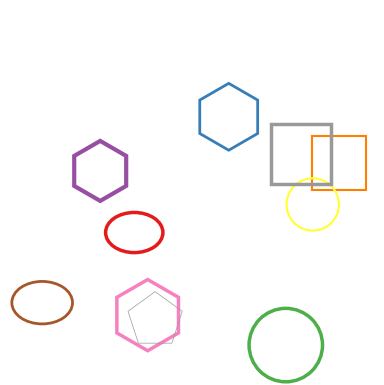[{"shape": "oval", "thickness": 2.5, "radius": 0.37, "center": [0.349, 0.396]}, {"shape": "hexagon", "thickness": 2, "radius": 0.43, "center": [0.594, 0.697]}, {"shape": "circle", "thickness": 2.5, "radius": 0.48, "center": [0.742, 0.104]}, {"shape": "hexagon", "thickness": 3, "radius": 0.39, "center": [0.26, 0.556]}, {"shape": "square", "thickness": 1.5, "radius": 0.35, "center": [0.879, 0.576]}, {"shape": "circle", "thickness": 1.5, "radius": 0.34, "center": [0.812, 0.469]}, {"shape": "oval", "thickness": 2, "radius": 0.39, "center": [0.11, 0.214]}, {"shape": "hexagon", "thickness": 2.5, "radius": 0.46, "center": [0.384, 0.181]}, {"shape": "pentagon", "thickness": 0.5, "radius": 0.37, "center": [0.403, 0.169]}, {"shape": "square", "thickness": 2.5, "radius": 0.39, "center": [0.782, 0.601]}]